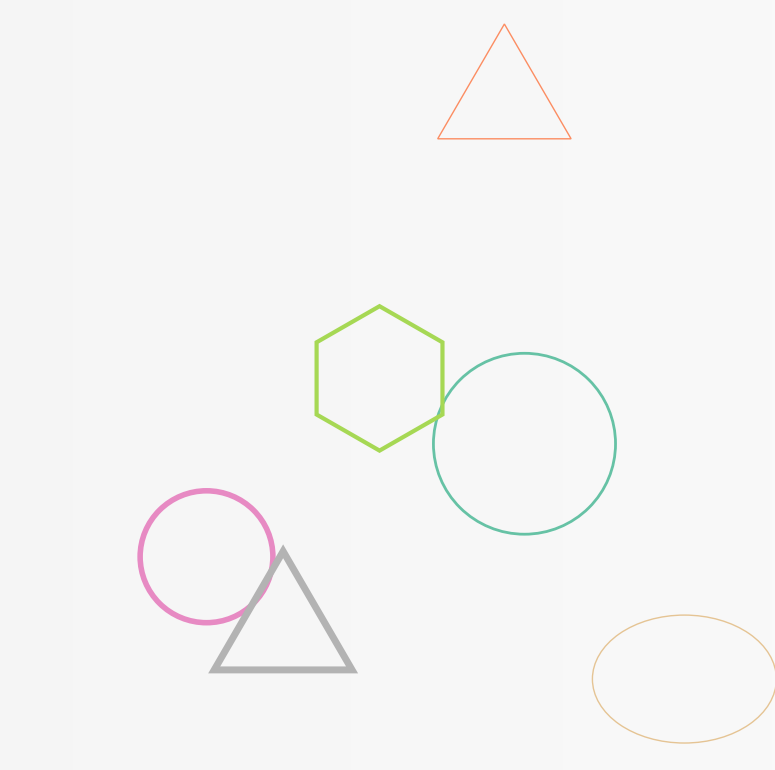[{"shape": "circle", "thickness": 1, "radius": 0.59, "center": [0.677, 0.424]}, {"shape": "triangle", "thickness": 0.5, "radius": 0.5, "center": [0.651, 0.869]}, {"shape": "circle", "thickness": 2, "radius": 0.43, "center": [0.266, 0.277]}, {"shape": "hexagon", "thickness": 1.5, "radius": 0.47, "center": [0.49, 0.509]}, {"shape": "oval", "thickness": 0.5, "radius": 0.59, "center": [0.883, 0.118]}, {"shape": "triangle", "thickness": 2.5, "radius": 0.51, "center": [0.365, 0.181]}]